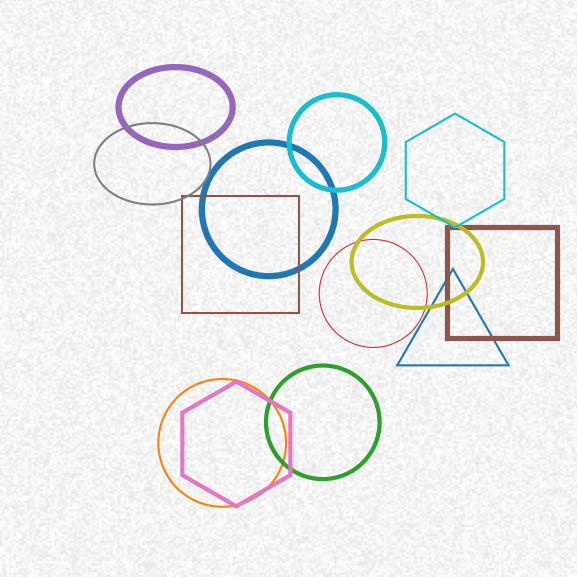[{"shape": "triangle", "thickness": 1, "radius": 0.56, "center": [0.784, 0.422]}, {"shape": "circle", "thickness": 3, "radius": 0.58, "center": [0.465, 0.637]}, {"shape": "circle", "thickness": 1, "radius": 0.55, "center": [0.385, 0.232]}, {"shape": "circle", "thickness": 2, "radius": 0.49, "center": [0.559, 0.268]}, {"shape": "circle", "thickness": 0.5, "radius": 0.47, "center": [0.646, 0.491]}, {"shape": "oval", "thickness": 3, "radius": 0.49, "center": [0.304, 0.814]}, {"shape": "square", "thickness": 2.5, "radius": 0.48, "center": [0.869, 0.51]}, {"shape": "square", "thickness": 1, "radius": 0.51, "center": [0.417, 0.559]}, {"shape": "hexagon", "thickness": 2, "radius": 0.54, "center": [0.409, 0.23]}, {"shape": "oval", "thickness": 1, "radius": 0.5, "center": [0.264, 0.715]}, {"shape": "oval", "thickness": 2, "radius": 0.57, "center": [0.723, 0.546]}, {"shape": "circle", "thickness": 2.5, "radius": 0.41, "center": [0.583, 0.752]}, {"shape": "hexagon", "thickness": 1, "radius": 0.49, "center": [0.788, 0.704]}]